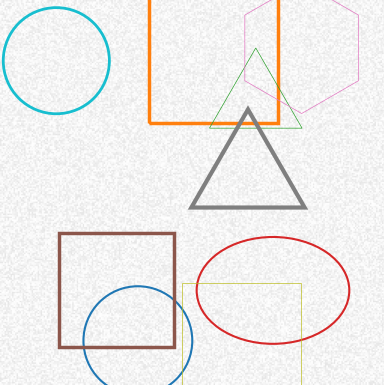[{"shape": "circle", "thickness": 1.5, "radius": 0.71, "center": [0.358, 0.115]}, {"shape": "square", "thickness": 2.5, "radius": 0.84, "center": [0.554, 0.847]}, {"shape": "triangle", "thickness": 0.5, "radius": 0.69, "center": [0.664, 0.737]}, {"shape": "oval", "thickness": 1.5, "radius": 0.99, "center": [0.709, 0.246]}, {"shape": "square", "thickness": 2.5, "radius": 0.74, "center": [0.303, 0.246]}, {"shape": "hexagon", "thickness": 0.5, "radius": 0.85, "center": [0.784, 0.876]}, {"shape": "triangle", "thickness": 3, "radius": 0.85, "center": [0.644, 0.546]}, {"shape": "square", "thickness": 0.5, "radius": 0.77, "center": [0.628, 0.111]}, {"shape": "circle", "thickness": 2, "radius": 0.69, "center": [0.146, 0.842]}]